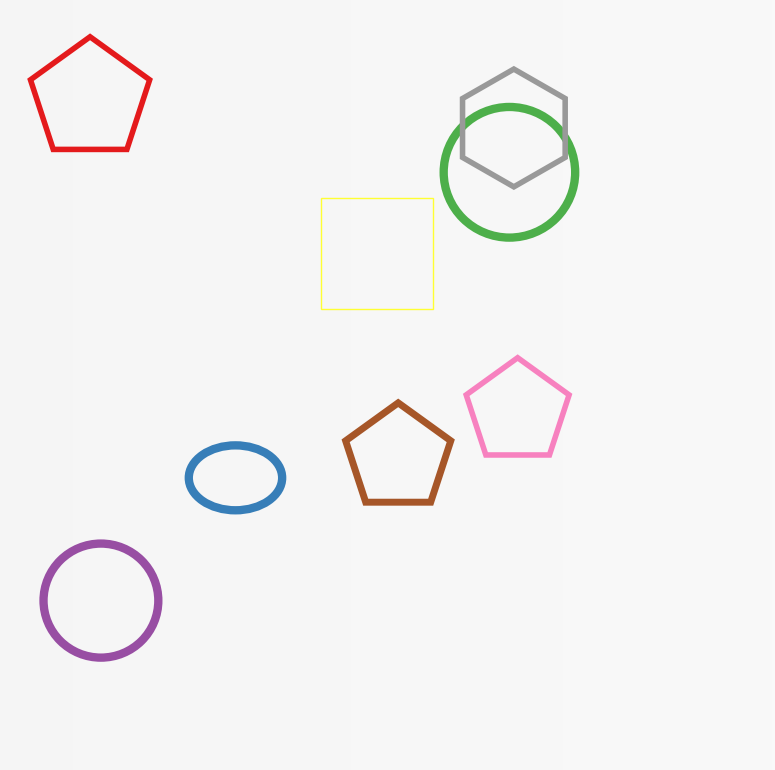[{"shape": "pentagon", "thickness": 2, "radius": 0.4, "center": [0.116, 0.871]}, {"shape": "oval", "thickness": 3, "radius": 0.3, "center": [0.304, 0.379]}, {"shape": "circle", "thickness": 3, "radius": 0.42, "center": [0.657, 0.776]}, {"shape": "circle", "thickness": 3, "radius": 0.37, "center": [0.13, 0.22]}, {"shape": "square", "thickness": 0.5, "radius": 0.36, "center": [0.487, 0.671]}, {"shape": "pentagon", "thickness": 2.5, "radius": 0.36, "center": [0.514, 0.405]}, {"shape": "pentagon", "thickness": 2, "radius": 0.35, "center": [0.668, 0.466]}, {"shape": "hexagon", "thickness": 2, "radius": 0.38, "center": [0.663, 0.834]}]